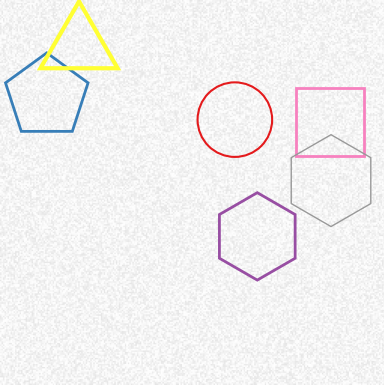[{"shape": "circle", "thickness": 1.5, "radius": 0.48, "center": [0.61, 0.689]}, {"shape": "pentagon", "thickness": 2, "radius": 0.56, "center": [0.122, 0.75]}, {"shape": "hexagon", "thickness": 2, "radius": 0.57, "center": [0.668, 0.386]}, {"shape": "triangle", "thickness": 3, "radius": 0.58, "center": [0.205, 0.881]}, {"shape": "square", "thickness": 2, "radius": 0.44, "center": [0.856, 0.683]}, {"shape": "hexagon", "thickness": 1, "radius": 0.6, "center": [0.86, 0.531]}]